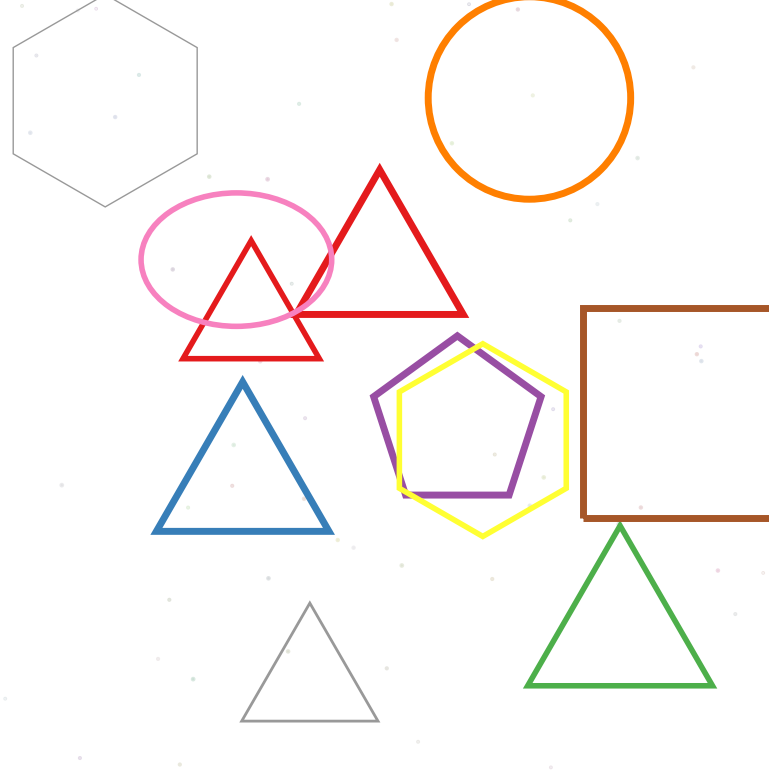[{"shape": "triangle", "thickness": 2.5, "radius": 0.63, "center": [0.493, 0.654]}, {"shape": "triangle", "thickness": 2, "radius": 0.51, "center": [0.326, 0.585]}, {"shape": "triangle", "thickness": 2.5, "radius": 0.65, "center": [0.315, 0.375]}, {"shape": "triangle", "thickness": 2, "radius": 0.69, "center": [0.805, 0.179]}, {"shape": "pentagon", "thickness": 2.5, "radius": 0.57, "center": [0.594, 0.45]}, {"shape": "circle", "thickness": 2.5, "radius": 0.66, "center": [0.688, 0.873]}, {"shape": "hexagon", "thickness": 2, "radius": 0.63, "center": [0.627, 0.428]}, {"shape": "square", "thickness": 2.5, "radius": 0.68, "center": [0.892, 0.464]}, {"shape": "oval", "thickness": 2, "radius": 0.62, "center": [0.307, 0.663]}, {"shape": "hexagon", "thickness": 0.5, "radius": 0.69, "center": [0.137, 0.869]}, {"shape": "triangle", "thickness": 1, "radius": 0.51, "center": [0.402, 0.115]}]